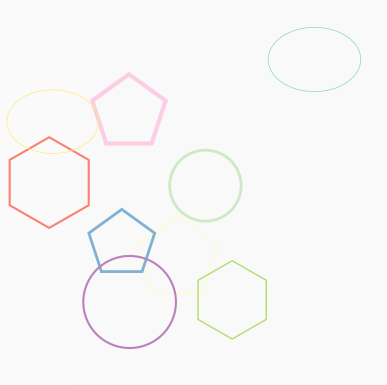[{"shape": "oval", "thickness": 0.5, "radius": 0.6, "center": [0.812, 0.846]}, {"shape": "pentagon", "thickness": 0.5, "radius": 0.55, "center": [0.458, 0.329]}, {"shape": "hexagon", "thickness": 1.5, "radius": 0.59, "center": [0.127, 0.526]}, {"shape": "pentagon", "thickness": 2, "radius": 0.45, "center": [0.314, 0.367]}, {"shape": "hexagon", "thickness": 1, "radius": 0.51, "center": [0.599, 0.221]}, {"shape": "pentagon", "thickness": 3, "radius": 0.5, "center": [0.333, 0.708]}, {"shape": "circle", "thickness": 1.5, "radius": 0.6, "center": [0.335, 0.216]}, {"shape": "circle", "thickness": 2, "radius": 0.46, "center": [0.53, 0.518]}, {"shape": "oval", "thickness": 0.5, "radius": 0.59, "center": [0.136, 0.684]}]